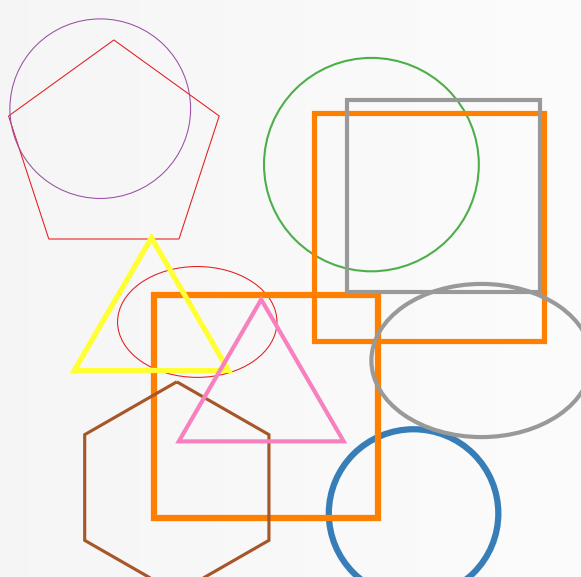[{"shape": "pentagon", "thickness": 0.5, "radius": 0.95, "center": [0.196, 0.739]}, {"shape": "oval", "thickness": 0.5, "radius": 0.69, "center": [0.339, 0.442]}, {"shape": "circle", "thickness": 3, "radius": 0.73, "center": [0.712, 0.11]}, {"shape": "circle", "thickness": 1, "radius": 0.92, "center": [0.639, 0.714]}, {"shape": "circle", "thickness": 0.5, "radius": 0.78, "center": [0.172, 0.811]}, {"shape": "square", "thickness": 3, "radius": 0.96, "center": [0.458, 0.295]}, {"shape": "square", "thickness": 2.5, "radius": 0.99, "center": [0.738, 0.605]}, {"shape": "triangle", "thickness": 2.5, "radius": 0.77, "center": [0.26, 0.434]}, {"shape": "hexagon", "thickness": 1.5, "radius": 0.92, "center": [0.304, 0.155]}, {"shape": "triangle", "thickness": 2, "radius": 0.82, "center": [0.449, 0.317]}, {"shape": "oval", "thickness": 2, "radius": 0.95, "center": [0.828, 0.375]}, {"shape": "square", "thickness": 2, "radius": 0.83, "center": [0.763, 0.659]}]